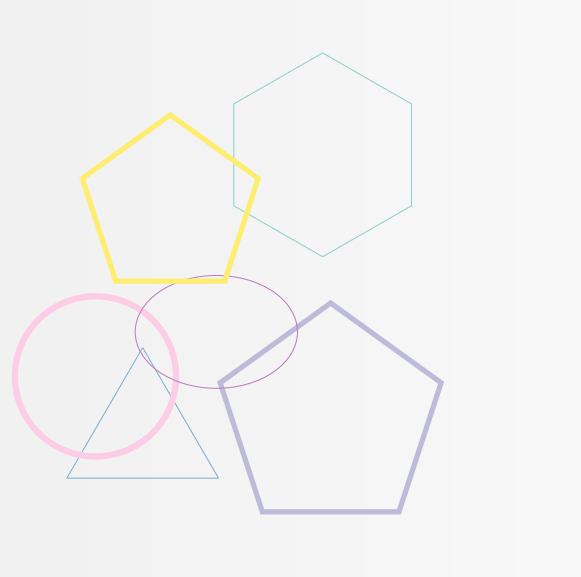[{"shape": "hexagon", "thickness": 0.5, "radius": 0.88, "center": [0.555, 0.731]}, {"shape": "pentagon", "thickness": 2.5, "radius": 1.0, "center": [0.569, 0.275]}, {"shape": "triangle", "thickness": 0.5, "radius": 0.75, "center": [0.245, 0.247]}, {"shape": "circle", "thickness": 3, "radius": 0.69, "center": [0.164, 0.347]}, {"shape": "oval", "thickness": 0.5, "radius": 0.7, "center": [0.372, 0.424]}, {"shape": "pentagon", "thickness": 2.5, "radius": 0.8, "center": [0.293, 0.641]}]